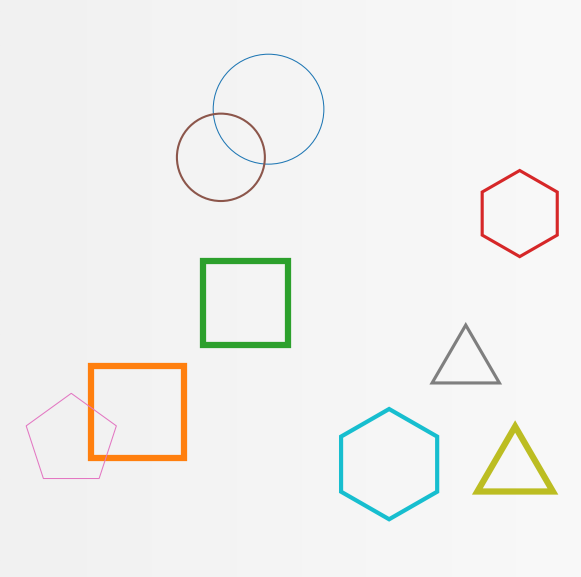[{"shape": "circle", "thickness": 0.5, "radius": 0.48, "center": [0.462, 0.81]}, {"shape": "square", "thickness": 3, "radius": 0.4, "center": [0.236, 0.286]}, {"shape": "square", "thickness": 3, "radius": 0.36, "center": [0.423, 0.475]}, {"shape": "hexagon", "thickness": 1.5, "radius": 0.37, "center": [0.894, 0.629]}, {"shape": "circle", "thickness": 1, "radius": 0.38, "center": [0.38, 0.727]}, {"shape": "pentagon", "thickness": 0.5, "radius": 0.41, "center": [0.123, 0.237]}, {"shape": "triangle", "thickness": 1.5, "radius": 0.33, "center": [0.801, 0.369]}, {"shape": "triangle", "thickness": 3, "radius": 0.38, "center": [0.886, 0.186]}, {"shape": "hexagon", "thickness": 2, "radius": 0.48, "center": [0.669, 0.195]}]